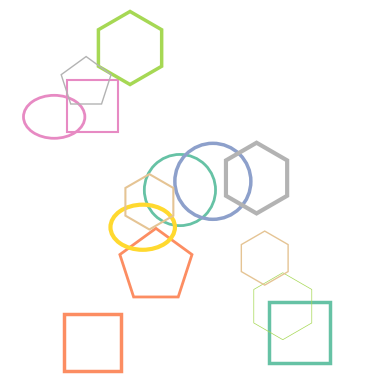[{"shape": "square", "thickness": 2.5, "radius": 0.4, "center": [0.778, 0.136]}, {"shape": "circle", "thickness": 2, "radius": 0.46, "center": [0.467, 0.506]}, {"shape": "square", "thickness": 2.5, "radius": 0.37, "center": [0.24, 0.11]}, {"shape": "pentagon", "thickness": 2, "radius": 0.49, "center": [0.405, 0.308]}, {"shape": "circle", "thickness": 2.5, "radius": 0.49, "center": [0.553, 0.529]}, {"shape": "square", "thickness": 1.5, "radius": 0.33, "center": [0.241, 0.725]}, {"shape": "oval", "thickness": 2, "radius": 0.4, "center": [0.141, 0.697]}, {"shape": "hexagon", "thickness": 0.5, "radius": 0.43, "center": [0.734, 0.205]}, {"shape": "hexagon", "thickness": 2.5, "radius": 0.47, "center": [0.338, 0.875]}, {"shape": "oval", "thickness": 3, "radius": 0.42, "center": [0.371, 0.41]}, {"shape": "hexagon", "thickness": 1, "radius": 0.35, "center": [0.688, 0.33]}, {"shape": "hexagon", "thickness": 1.5, "radius": 0.36, "center": [0.388, 0.476]}, {"shape": "pentagon", "thickness": 1, "radius": 0.34, "center": [0.224, 0.785]}, {"shape": "hexagon", "thickness": 3, "radius": 0.46, "center": [0.666, 0.537]}]